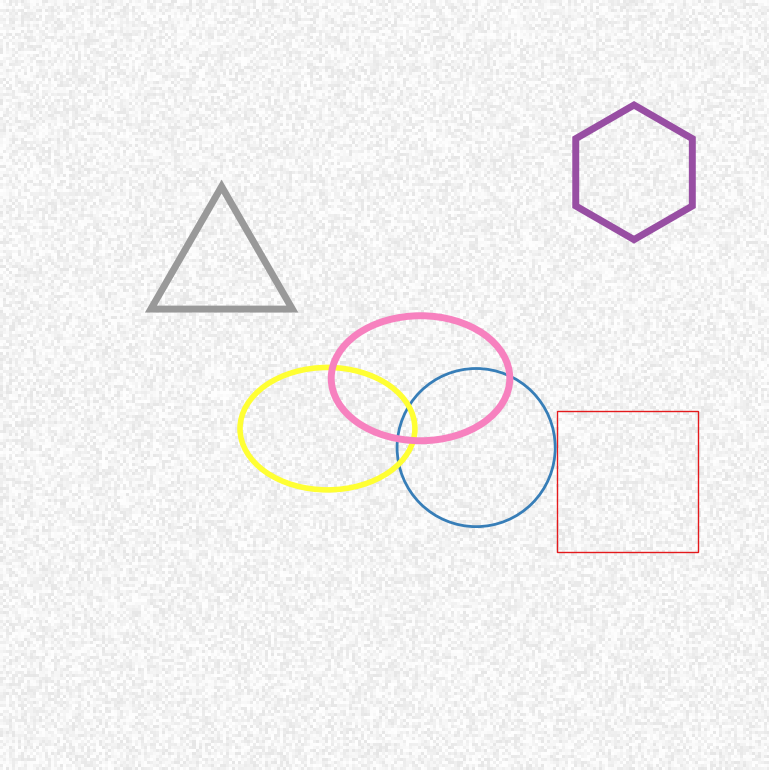[{"shape": "square", "thickness": 0.5, "radius": 0.46, "center": [0.815, 0.375]}, {"shape": "circle", "thickness": 1, "radius": 0.51, "center": [0.618, 0.419]}, {"shape": "hexagon", "thickness": 2.5, "radius": 0.44, "center": [0.823, 0.776]}, {"shape": "oval", "thickness": 2, "radius": 0.57, "center": [0.425, 0.443]}, {"shape": "oval", "thickness": 2.5, "radius": 0.58, "center": [0.546, 0.509]}, {"shape": "triangle", "thickness": 2.5, "radius": 0.53, "center": [0.288, 0.652]}]